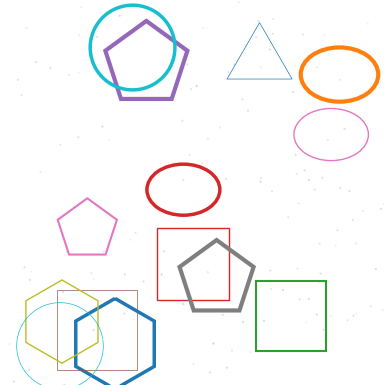[{"shape": "hexagon", "thickness": 2.5, "radius": 0.59, "center": [0.299, 0.107]}, {"shape": "triangle", "thickness": 0.5, "radius": 0.49, "center": [0.674, 0.844]}, {"shape": "oval", "thickness": 3, "radius": 0.5, "center": [0.882, 0.806]}, {"shape": "square", "thickness": 1.5, "radius": 0.46, "center": [0.756, 0.179]}, {"shape": "square", "thickness": 1, "radius": 0.47, "center": [0.502, 0.314]}, {"shape": "oval", "thickness": 2.5, "radius": 0.47, "center": [0.476, 0.507]}, {"shape": "pentagon", "thickness": 3, "radius": 0.56, "center": [0.38, 0.834]}, {"shape": "square", "thickness": 0.5, "radius": 0.52, "center": [0.252, 0.143]}, {"shape": "pentagon", "thickness": 1.5, "radius": 0.4, "center": [0.227, 0.404]}, {"shape": "oval", "thickness": 1, "radius": 0.48, "center": [0.86, 0.651]}, {"shape": "pentagon", "thickness": 3, "radius": 0.51, "center": [0.563, 0.275]}, {"shape": "hexagon", "thickness": 1, "radius": 0.54, "center": [0.161, 0.165]}, {"shape": "circle", "thickness": 2.5, "radius": 0.55, "center": [0.344, 0.877]}, {"shape": "circle", "thickness": 0.5, "radius": 0.56, "center": [0.156, 0.101]}]